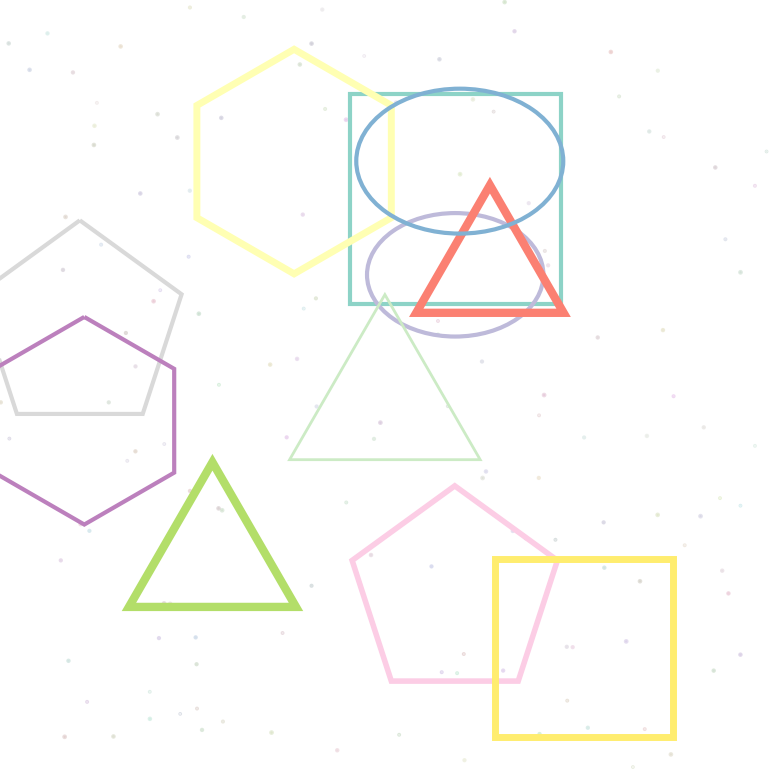[{"shape": "square", "thickness": 1.5, "radius": 0.68, "center": [0.592, 0.741]}, {"shape": "hexagon", "thickness": 2.5, "radius": 0.73, "center": [0.382, 0.79]}, {"shape": "oval", "thickness": 1.5, "radius": 0.57, "center": [0.591, 0.643]}, {"shape": "triangle", "thickness": 3, "radius": 0.55, "center": [0.636, 0.649]}, {"shape": "oval", "thickness": 1.5, "radius": 0.67, "center": [0.597, 0.791]}, {"shape": "triangle", "thickness": 3, "radius": 0.63, "center": [0.276, 0.274]}, {"shape": "pentagon", "thickness": 2, "radius": 0.7, "center": [0.591, 0.229]}, {"shape": "pentagon", "thickness": 1.5, "radius": 0.69, "center": [0.104, 0.575]}, {"shape": "hexagon", "thickness": 1.5, "radius": 0.67, "center": [0.109, 0.454]}, {"shape": "triangle", "thickness": 1, "radius": 0.71, "center": [0.5, 0.474]}, {"shape": "square", "thickness": 2.5, "radius": 0.58, "center": [0.759, 0.159]}]